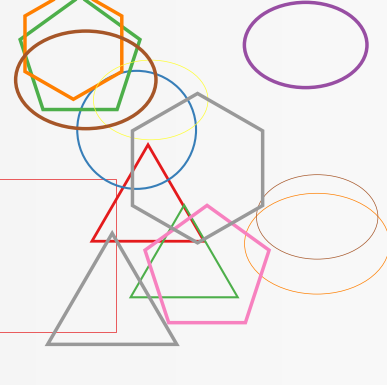[{"shape": "triangle", "thickness": 2, "radius": 0.84, "center": [0.382, 0.457]}, {"shape": "square", "thickness": 0.5, "radius": 0.99, "center": [0.1, 0.336]}, {"shape": "circle", "thickness": 1.5, "radius": 0.77, "center": [0.353, 0.663]}, {"shape": "triangle", "thickness": 1.5, "radius": 0.8, "center": [0.475, 0.308]}, {"shape": "pentagon", "thickness": 2.5, "radius": 0.81, "center": [0.207, 0.847]}, {"shape": "oval", "thickness": 2.5, "radius": 0.79, "center": [0.789, 0.883]}, {"shape": "hexagon", "thickness": 2.5, "radius": 0.72, "center": [0.189, 0.886]}, {"shape": "oval", "thickness": 0.5, "radius": 0.93, "center": [0.818, 0.367]}, {"shape": "oval", "thickness": 0.5, "radius": 0.74, "center": [0.389, 0.74]}, {"shape": "oval", "thickness": 2.5, "radius": 0.91, "center": [0.221, 0.793]}, {"shape": "oval", "thickness": 0.5, "radius": 0.78, "center": [0.819, 0.437]}, {"shape": "pentagon", "thickness": 2.5, "radius": 0.84, "center": [0.534, 0.298]}, {"shape": "triangle", "thickness": 2.5, "radius": 0.96, "center": [0.29, 0.202]}, {"shape": "hexagon", "thickness": 2.5, "radius": 0.97, "center": [0.51, 0.563]}]